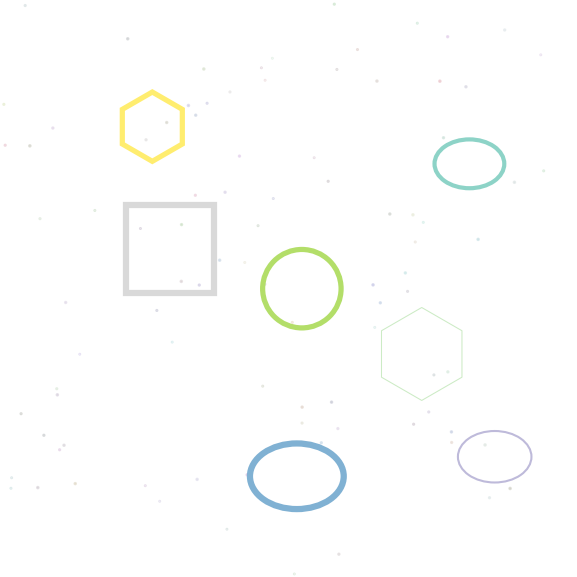[{"shape": "oval", "thickness": 2, "radius": 0.3, "center": [0.813, 0.715]}, {"shape": "oval", "thickness": 1, "radius": 0.32, "center": [0.857, 0.208]}, {"shape": "oval", "thickness": 3, "radius": 0.41, "center": [0.514, 0.174]}, {"shape": "circle", "thickness": 2.5, "radius": 0.34, "center": [0.523, 0.499]}, {"shape": "square", "thickness": 3, "radius": 0.38, "center": [0.294, 0.567]}, {"shape": "hexagon", "thickness": 0.5, "radius": 0.4, "center": [0.73, 0.386]}, {"shape": "hexagon", "thickness": 2.5, "radius": 0.3, "center": [0.264, 0.78]}]